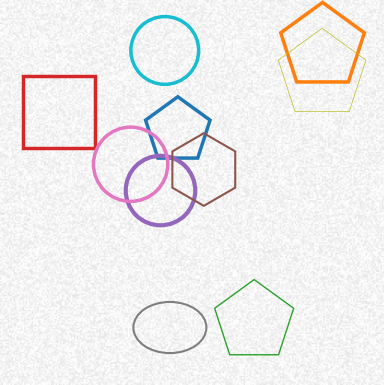[{"shape": "pentagon", "thickness": 2.5, "radius": 0.44, "center": [0.462, 0.661]}, {"shape": "pentagon", "thickness": 2.5, "radius": 0.57, "center": [0.838, 0.88]}, {"shape": "pentagon", "thickness": 1, "radius": 0.54, "center": [0.66, 0.166]}, {"shape": "square", "thickness": 2.5, "radius": 0.47, "center": [0.153, 0.708]}, {"shape": "circle", "thickness": 3, "radius": 0.45, "center": [0.417, 0.505]}, {"shape": "hexagon", "thickness": 1.5, "radius": 0.47, "center": [0.529, 0.56]}, {"shape": "circle", "thickness": 2.5, "radius": 0.48, "center": [0.339, 0.573]}, {"shape": "oval", "thickness": 1.5, "radius": 0.47, "center": [0.441, 0.149]}, {"shape": "pentagon", "thickness": 0.5, "radius": 0.6, "center": [0.837, 0.807]}, {"shape": "circle", "thickness": 2.5, "radius": 0.44, "center": [0.428, 0.869]}]